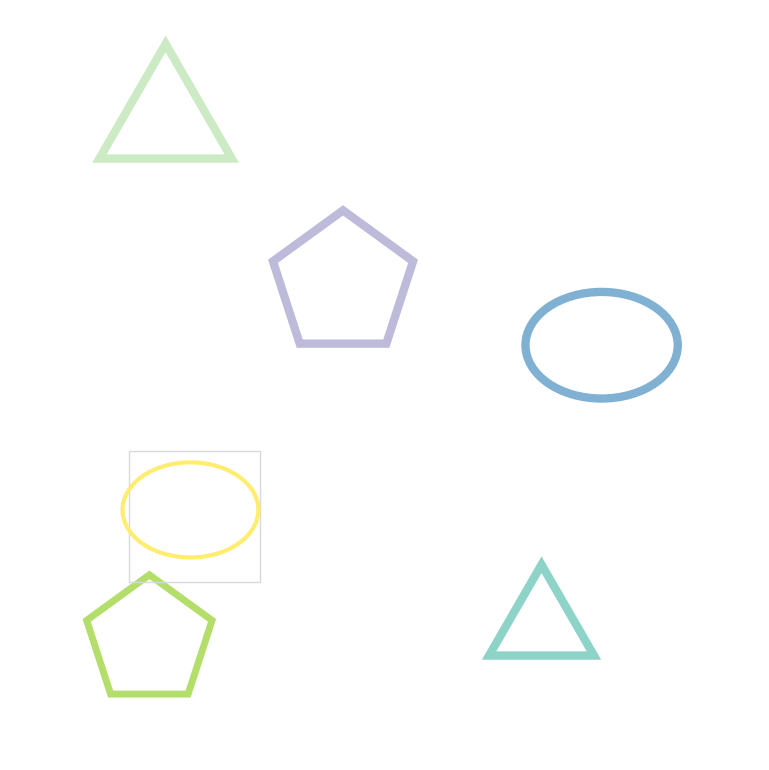[{"shape": "triangle", "thickness": 3, "radius": 0.39, "center": [0.703, 0.188]}, {"shape": "pentagon", "thickness": 3, "radius": 0.48, "center": [0.445, 0.631]}, {"shape": "oval", "thickness": 3, "radius": 0.49, "center": [0.781, 0.552]}, {"shape": "pentagon", "thickness": 2.5, "radius": 0.43, "center": [0.194, 0.168]}, {"shape": "square", "thickness": 0.5, "radius": 0.42, "center": [0.253, 0.329]}, {"shape": "triangle", "thickness": 3, "radius": 0.5, "center": [0.215, 0.844]}, {"shape": "oval", "thickness": 1.5, "radius": 0.44, "center": [0.247, 0.338]}]